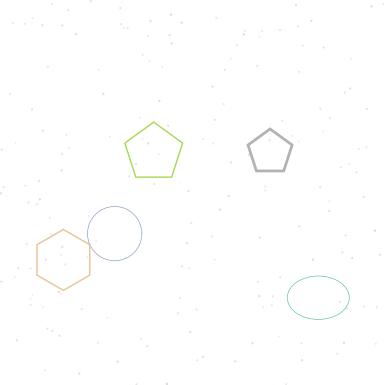[{"shape": "oval", "thickness": 0.5, "radius": 0.4, "center": [0.827, 0.227]}, {"shape": "circle", "thickness": 0.5, "radius": 0.35, "center": [0.298, 0.393]}, {"shape": "pentagon", "thickness": 1, "radius": 0.4, "center": [0.399, 0.604]}, {"shape": "hexagon", "thickness": 1, "radius": 0.4, "center": [0.165, 0.325]}, {"shape": "pentagon", "thickness": 2, "radius": 0.3, "center": [0.702, 0.605]}]